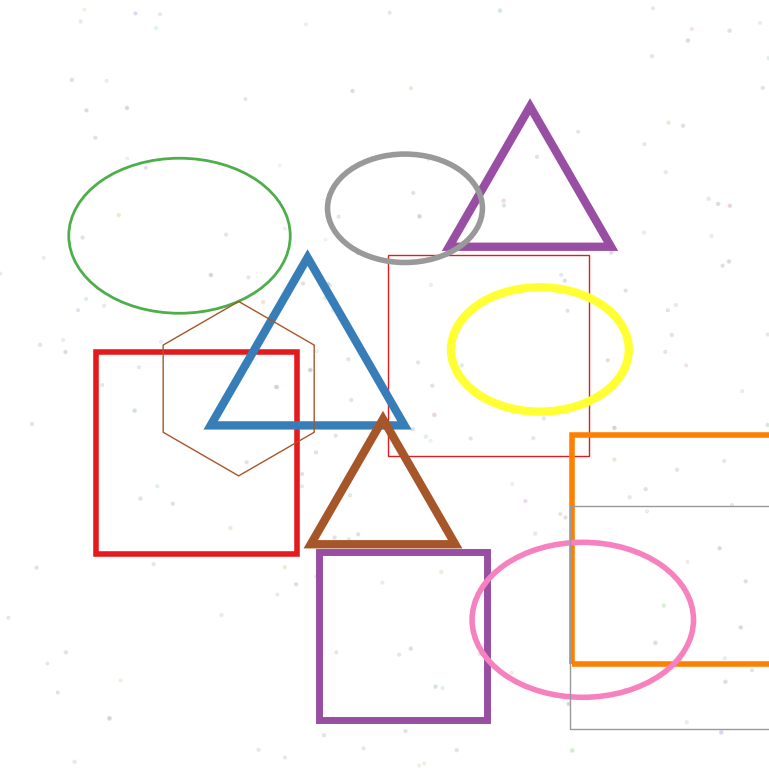[{"shape": "square", "thickness": 2, "radius": 0.65, "center": [0.256, 0.412]}, {"shape": "square", "thickness": 0.5, "radius": 0.65, "center": [0.634, 0.538]}, {"shape": "triangle", "thickness": 3, "radius": 0.73, "center": [0.399, 0.52]}, {"shape": "oval", "thickness": 1, "radius": 0.72, "center": [0.233, 0.694]}, {"shape": "triangle", "thickness": 3, "radius": 0.61, "center": [0.688, 0.74]}, {"shape": "square", "thickness": 2.5, "radius": 0.54, "center": [0.524, 0.174]}, {"shape": "square", "thickness": 2, "radius": 0.74, "center": [0.891, 0.286]}, {"shape": "oval", "thickness": 3, "radius": 0.58, "center": [0.701, 0.546]}, {"shape": "hexagon", "thickness": 0.5, "radius": 0.57, "center": [0.31, 0.495]}, {"shape": "triangle", "thickness": 3, "radius": 0.54, "center": [0.497, 0.347]}, {"shape": "oval", "thickness": 2, "radius": 0.72, "center": [0.757, 0.195]}, {"shape": "oval", "thickness": 2, "radius": 0.5, "center": [0.526, 0.73]}, {"shape": "square", "thickness": 0.5, "radius": 0.73, "center": [0.885, 0.198]}]